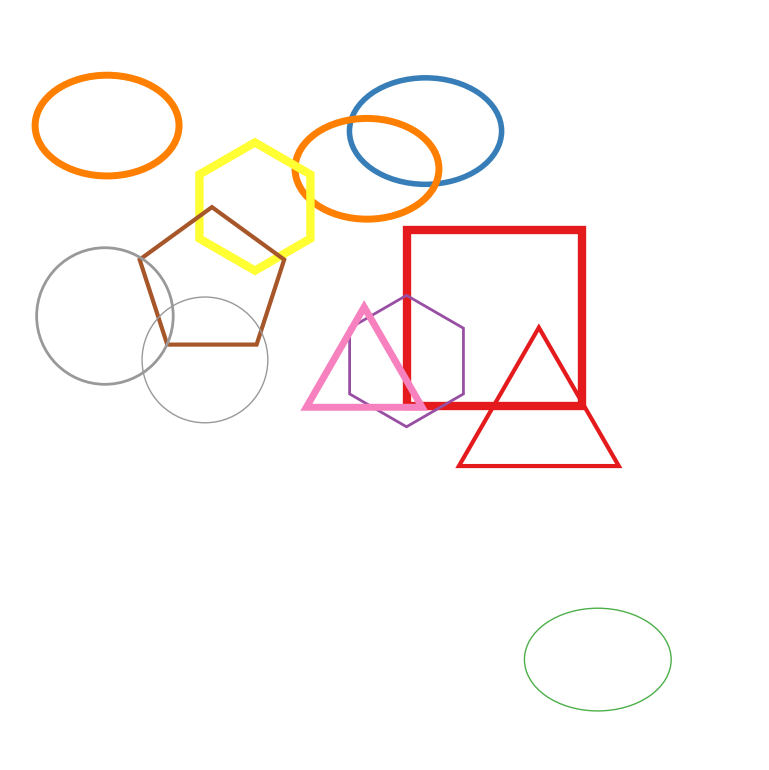[{"shape": "square", "thickness": 3, "radius": 0.57, "center": [0.642, 0.587]}, {"shape": "triangle", "thickness": 1.5, "radius": 0.6, "center": [0.7, 0.455]}, {"shape": "oval", "thickness": 2, "radius": 0.49, "center": [0.553, 0.83]}, {"shape": "oval", "thickness": 0.5, "radius": 0.48, "center": [0.776, 0.143]}, {"shape": "hexagon", "thickness": 1, "radius": 0.43, "center": [0.528, 0.531]}, {"shape": "oval", "thickness": 2.5, "radius": 0.47, "center": [0.477, 0.781]}, {"shape": "oval", "thickness": 2.5, "radius": 0.47, "center": [0.139, 0.837]}, {"shape": "hexagon", "thickness": 3, "radius": 0.42, "center": [0.331, 0.732]}, {"shape": "pentagon", "thickness": 1.5, "radius": 0.49, "center": [0.275, 0.632]}, {"shape": "triangle", "thickness": 2.5, "radius": 0.43, "center": [0.473, 0.514]}, {"shape": "circle", "thickness": 0.5, "radius": 0.41, "center": [0.266, 0.533]}, {"shape": "circle", "thickness": 1, "radius": 0.44, "center": [0.136, 0.59]}]